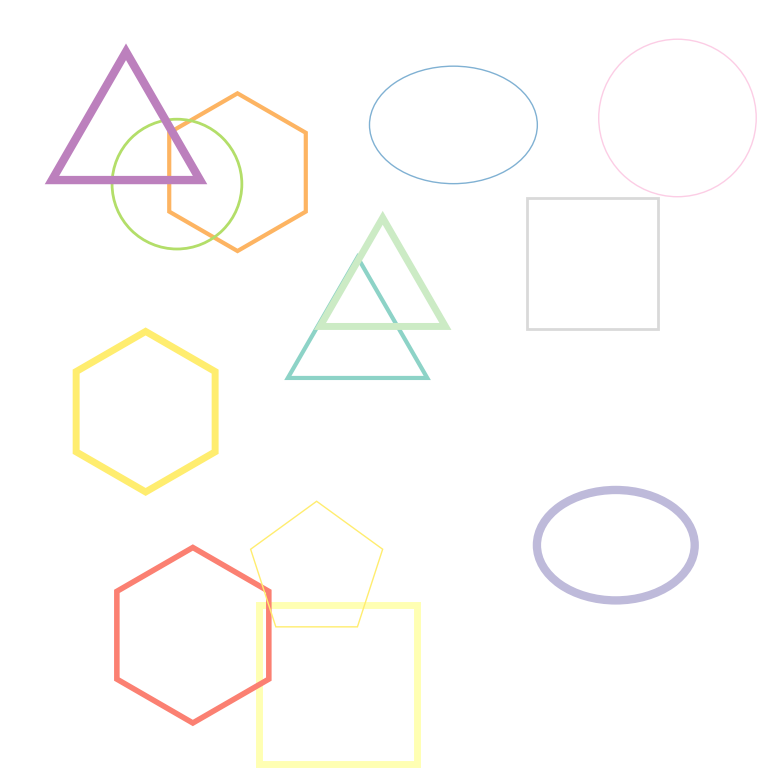[{"shape": "triangle", "thickness": 1.5, "radius": 0.52, "center": [0.464, 0.561]}, {"shape": "square", "thickness": 2.5, "radius": 0.51, "center": [0.439, 0.111]}, {"shape": "oval", "thickness": 3, "radius": 0.51, "center": [0.8, 0.292]}, {"shape": "hexagon", "thickness": 2, "radius": 0.57, "center": [0.25, 0.175]}, {"shape": "oval", "thickness": 0.5, "radius": 0.54, "center": [0.589, 0.838]}, {"shape": "hexagon", "thickness": 1.5, "radius": 0.51, "center": [0.308, 0.776]}, {"shape": "circle", "thickness": 1, "radius": 0.42, "center": [0.23, 0.761]}, {"shape": "circle", "thickness": 0.5, "radius": 0.51, "center": [0.88, 0.847]}, {"shape": "square", "thickness": 1, "radius": 0.42, "center": [0.77, 0.658]}, {"shape": "triangle", "thickness": 3, "radius": 0.56, "center": [0.164, 0.822]}, {"shape": "triangle", "thickness": 2.5, "radius": 0.47, "center": [0.497, 0.623]}, {"shape": "hexagon", "thickness": 2.5, "radius": 0.52, "center": [0.189, 0.465]}, {"shape": "pentagon", "thickness": 0.5, "radius": 0.45, "center": [0.411, 0.259]}]